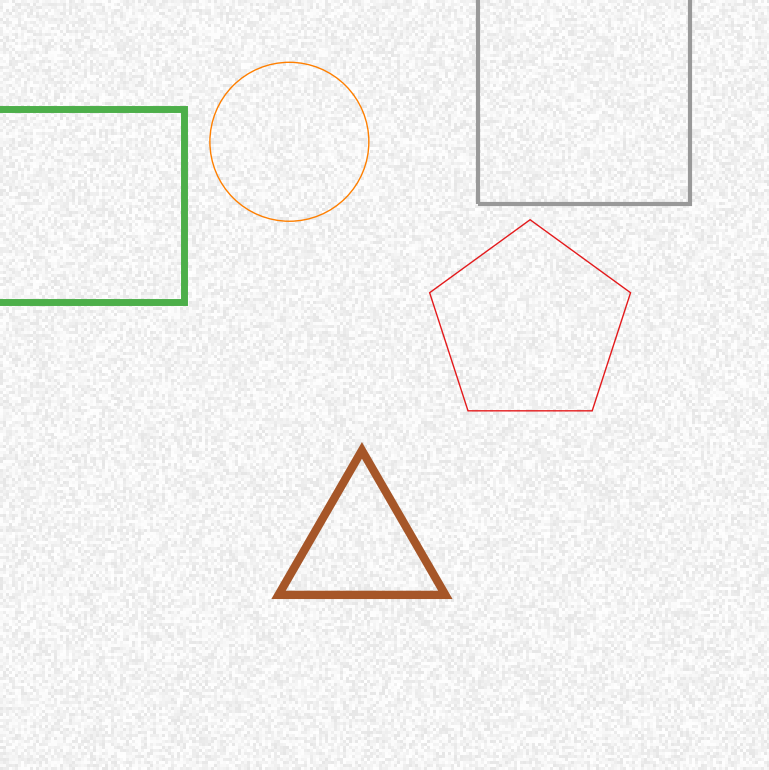[{"shape": "pentagon", "thickness": 0.5, "radius": 0.69, "center": [0.688, 0.577]}, {"shape": "square", "thickness": 2.5, "radius": 0.63, "center": [0.114, 0.733]}, {"shape": "circle", "thickness": 0.5, "radius": 0.52, "center": [0.376, 0.816]}, {"shape": "triangle", "thickness": 3, "radius": 0.63, "center": [0.47, 0.29]}, {"shape": "square", "thickness": 1.5, "radius": 0.69, "center": [0.758, 0.872]}]